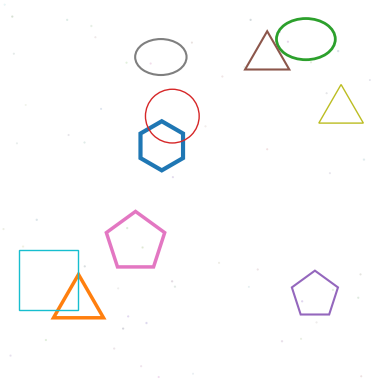[{"shape": "hexagon", "thickness": 3, "radius": 0.32, "center": [0.42, 0.621]}, {"shape": "triangle", "thickness": 2.5, "radius": 0.37, "center": [0.204, 0.212]}, {"shape": "oval", "thickness": 2, "radius": 0.38, "center": [0.795, 0.898]}, {"shape": "circle", "thickness": 1, "radius": 0.35, "center": [0.448, 0.698]}, {"shape": "pentagon", "thickness": 1.5, "radius": 0.31, "center": [0.818, 0.234]}, {"shape": "triangle", "thickness": 1.5, "radius": 0.33, "center": [0.694, 0.853]}, {"shape": "pentagon", "thickness": 2.5, "radius": 0.4, "center": [0.352, 0.371]}, {"shape": "oval", "thickness": 1.5, "radius": 0.33, "center": [0.418, 0.852]}, {"shape": "triangle", "thickness": 1, "radius": 0.33, "center": [0.886, 0.714]}, {"shape": "square", "thickness": 1, "radius": 0.39, "center": [0.125, 0.273]}]